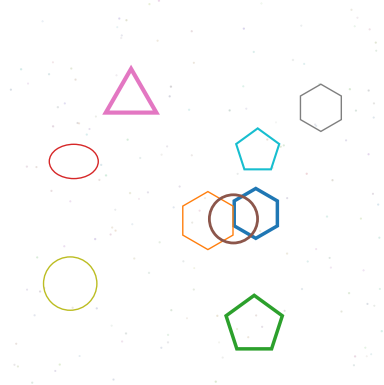[{"shape": "hexagon", "thickness": 2.5, "radius": 0.32, "center": [0.664, 0.446]}, {"shape": "hexagon", "thickness": 1, "radius": 0.38, "center": [0.54, 0.427]}, {"shape": "pentagon", "thickness": 2.5, "radius": 0.38, "center": [0.66, 0.156]}, {"shape": "oval", "thickness": 1, "radius": 0.32, "center": [0.192, 0.581]}, {"shape": "circle", "thickness": 2, "radius": 0.31, "center": [0.606, 0.431]}, {"shape": "triangle", "thickness": 3, "radius": 0.38, "center": [0.34, 0.745]}, {"shape": "hexagon", "thickness": 1, "radius": 0.31, "center": [0.833, 0.72]}, {"shape": "circle", "thickness": 1, "radius": 0.35, "center": [0.182, 0.263]}, {"shape": "pentagon", "thickness": 1.5, "radius": 0.29, "center": [0.669, 0.608]}]